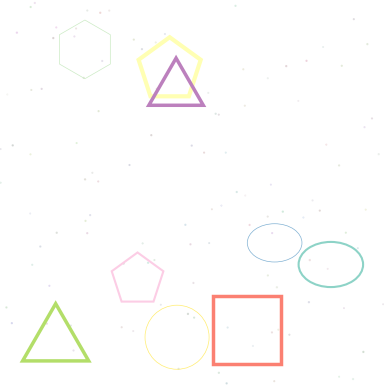[{"shape": "oval", "thickness": 1.5, "radius": 0.42, "center": [0.859, 0.313]}, {"shape": "pentagon", "thickness": 3, "radius": 0.42, "center": [0.441, 0.818]}, {"shape": "square", "thickness": 2.5, "radius": 0.44, "center": [0.642, 0.142]}, {"shape": "oval", "thickness": 0.5, "radius": 0.36, "center": [0.713, 0.369]}, {"shape": "triangle", "thickness": 2.5, "radius": 0.5, "center": [0.145, 0.112]}, {"shape": "pentagon", "thickness": 1.5, "radius": 0.35, "center": [0.357, 0.274]}, {"shape": "triangle", "thickness": 2.5, "radius": 0.41, "center": [0.457, 0.767]}, {"shape": "hexagon", "thickness": 0.5, "radius": 0.38, "center": [0.221, 0.872]}, {"shape": "circle", "thickness": 0.5, "radius": 0.42, "center": [0.46, 0.124]}]